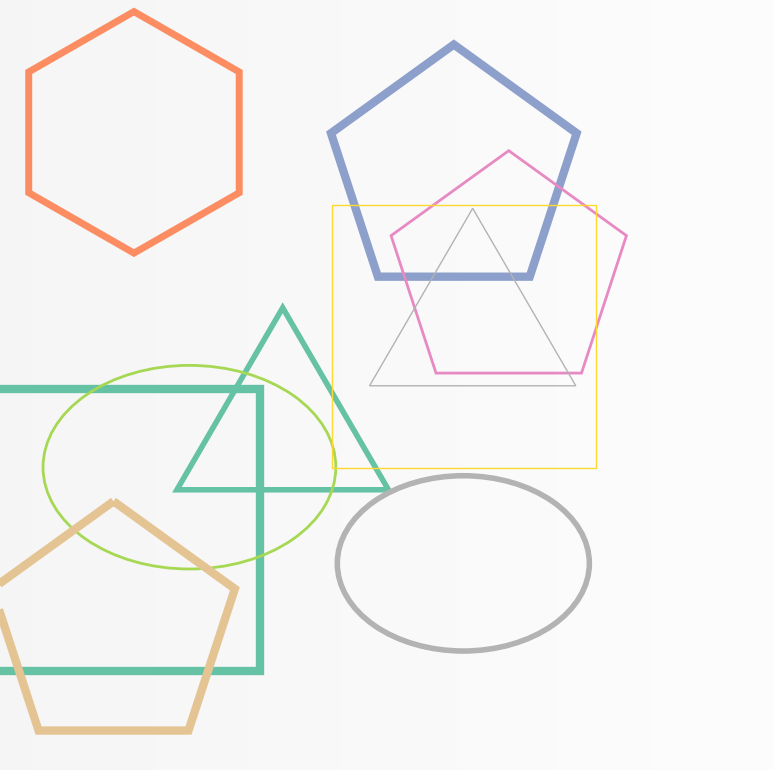[{"shape": "triangle", "thickness": 2, "radius": 0.79, "center": [0.365, 0.443]}, {"shape": "square", "thickness": 3, "radius": 0.91, "center": [0.153, 0.312]}, {"shape": "hexagon", "thickness": 2.5, "radius": 0.78, "center": [0.173, 0.828]}, {"shape": "pentagon", "thickness": 3, "radius": 0.83, "center": [0.586, 0.776]}, {"shape": "pentagon", "thickness": 1, "radius": 0.8, "center": [0.656, 0.645]}, {"shape": "oval", "thickness": 1, "radius": 0.94, "center": [0.244, 0.393]}, {"shape": "square", "thickness": 0.5, "radius": 0.85, "center": [0.599, 0.563]}, {"shape": "pentagon", "thickness": 3, "radius": 0.82, "center": [0.146, 0.184]}, {"shape": "oval", "thickness": 2, "radius": 0.81, "center": [0.598, 0.268]}, {"shape": "triangle", "thickness": 0.5, "radius": 0.77, "center": [0.61, 0.576]}]